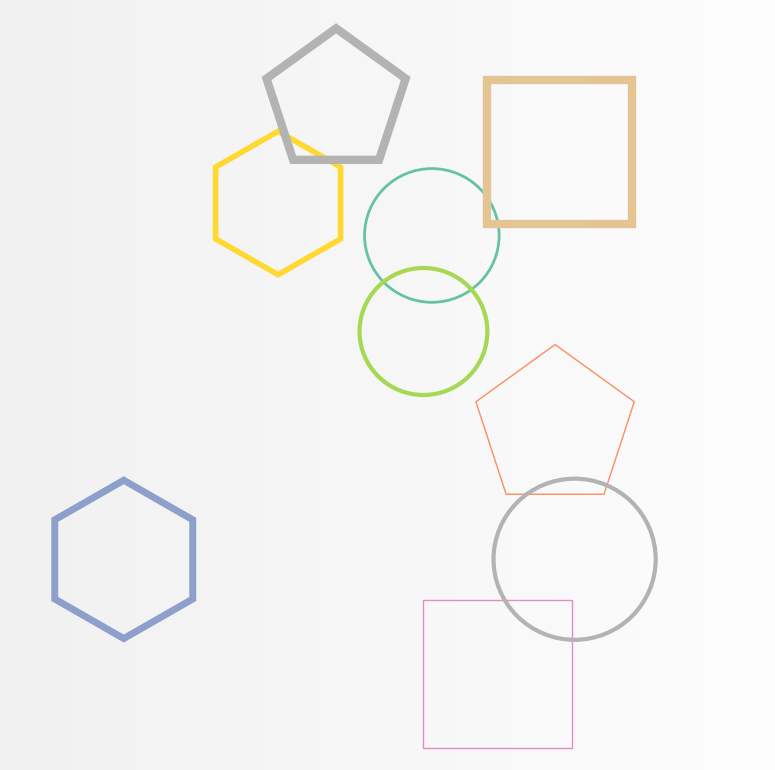[{"shape": "circle", "thickness": 1, "radius": 0.43, "center": [0.557, 0.694]}, {"shape": "pentagon", "thickness": 0.5, "radius": 0.54, "center": [0.716, 0.445]}, {"shape": "hexagon", "thickness": 2.5, "radius": 0.51, "center": [0.16, 0.274]}, {"shape": "square", "thickness": 0.5, "radius": 0.48, "center": [0.642, 0.124]}, {"shape": "circle", "thickness": 1.5, "radius": 0.41, "center": [0.546, 0.569]}, {"shape": "hexagon", "thickness": 2, "radius": 0.47, "center": [0.359, 0.736]}, {"shape": "square", "thickness": 3, "radius": 0.47, "center": [0.722, 0.803]}, {"shape": "pentagon", "thickness": 3, "radius": 0.47, "center": [0.434, 0.869]}, {"shape": "circle", "thickness": 1.5, "radius": 0.52, "center": [0.741, 0.274]}]